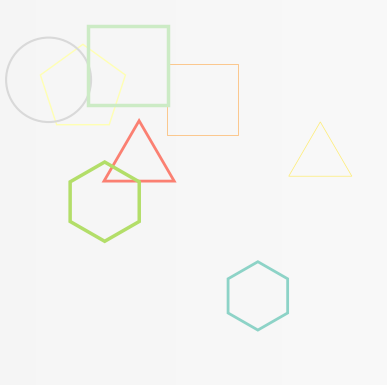[{"shape": "hexagon", "thickness": 2, "radius": 0.44, "center": [0.665, 0.231]}, {"shape": "pentagon", "thickness": 1, "radius": 0.58, "center": [0.214, 0.769]}, {"shape": "triangle", "thickness": 2, "radius": 0.52, "center": [0.359, 0.582]}, {"shape": "square", "thickness": 0.5, "radius": 0.46, "center": [0.523, 0.742]}, {"shape": "hexagon", "thickness": 2.5, "radius": 0.51, "center": [0.27, 0.476]}, {"shape": "circle", "thickness": 1.5, "radius": 0.55, "center": [0.125, 0.793]}, {"shape": "square", "thickness": 2.5, "radius": 0.51, "center": [0.33, 0.83]}, {"shape": "triangle", "thickness": 0.5, "radius": 0.47, "center": [0.827, 0.589]}]